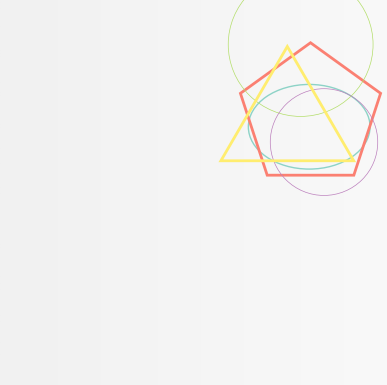[{"shape": "oval", "thickness": 1, "radius": 0.79, "center": [0.798, 0.671]}, {"shape": "pentagon", "thickness": 2, "radius": 0.95, "center": [0.801, 0.699]}, {"shape": "circle", "thickness": 0.5, "radius": 0.93, "center": [0.776, 0.884]}, {"shape": "circle", "thickness": 0.5, "radius": 0.69, "center": [0.836, 0.631]}, {"shape": "triangle", "thickness": 2, "radius": 0.99, "center": [0.741, 0.681]}]